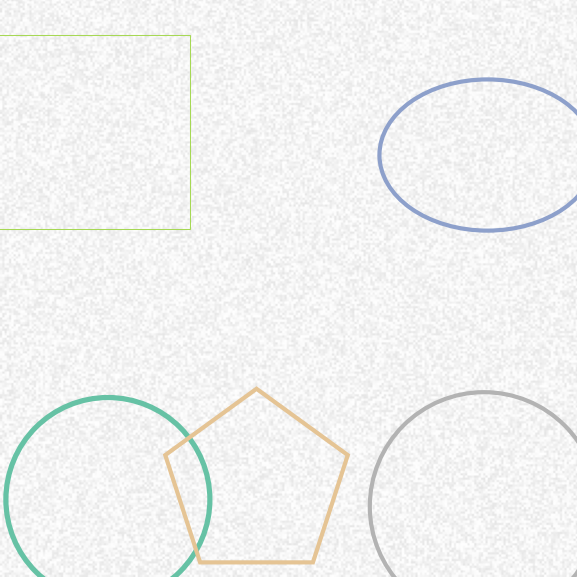[{"shape": "circle", "thickness": 2.5, "radius": 0.88, "center": [0.187, 0.134]}, {"shape": "oval", "thickness": 2, "radius": 0.94, "center": [0.844, 0.731]}, {"shape": "square", "thickness": 0.5, "radius": 0.84, "center": [0.16, 0.77]}, {"shape": "pentagon", "thickness": 2, "radius": 0.83, "center": [0.444, 0.16]}, {"shape": "circle", "thickness": 2, "radius": 0.99, "center": [0.838, 0.122]}]